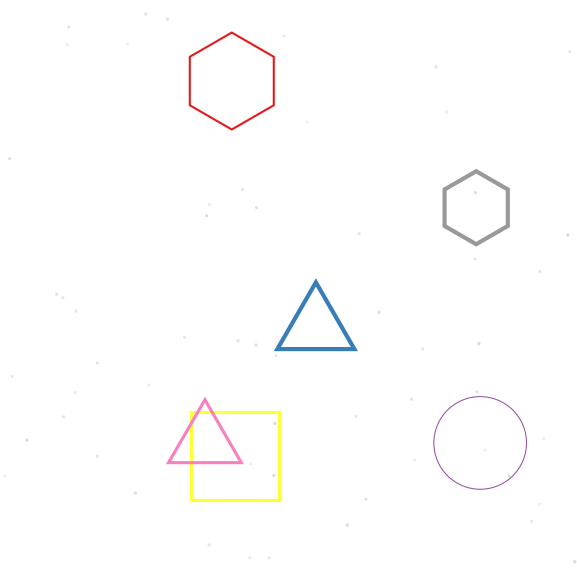[{"shape": "hexagon", "thickness": 1, "radius": 0.42, "center": [0.401, 0.859]}, {"shape": "triangle", "thickness": 2, "radius": 0.39, "center": [0.547, 0.433]}, {"shape": "circle", "thickness": 0.5, "radius": 0.4, "center": [0.832, 0.232]}, {"shape": "square", "thickness": 1.5, "radius": 0.38, "center": [0.407, 0.21]}, {"shape": "triangle", "thickness": 1.5, "radius": 0.36, "center": [0.355, 0.234]}, {"shape": "hexagon", "thickness": 2, "radius": 0.32, "center": [0.825, 0.639]}]